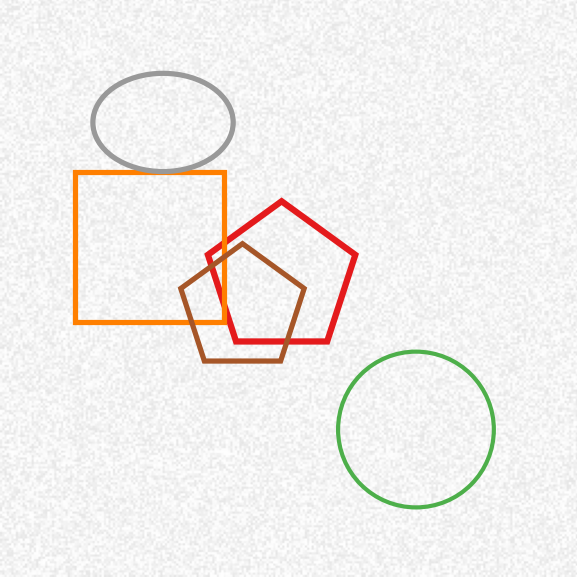[{"shape": "pentagon", "thickness": 3, "radius": 0.67, "center": [0.488, 0.516]}, {"shape": "circle", "thickness": 2, "radius": 0.67, "center": [0.72, 0.255]}, {"shape": "square", "thickness": 2.5, "radius": 0.65, "center": [0.259, 0.571]}, {"shape": "pentagon", "thickness": 2.5, "radius": 0.56, "center": [0.42, 0.465]}, {"shape": "oval", "thickness": 2.5, "radius": 0.61, "center": [0.282, 0.787]}]